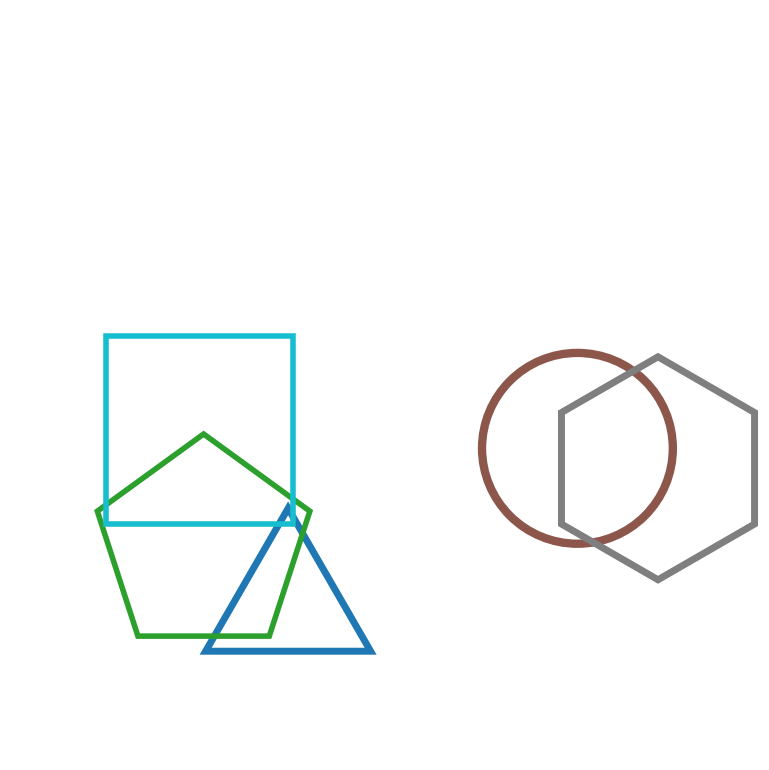[{"shape": "triangle", "thickness": 2.5, "radius": 0.62, "center": [0.374, 0.216]}, {"shape": "pentagon", "thickness": 2, "radius": 0.73, "center": [0.264, 0.291]}, {"shape": "circle", "thickness": 3, "radius": 0.62, "center": [0.75, 0.418]}, {"shape": "hexagon", "thickness": 2.5, "radius": 0.72, "center": [0.855, 0.392]}, {"shape": "square", "thickness": 2, "radius": 0.61, "center": [0.259, 0.442]}]